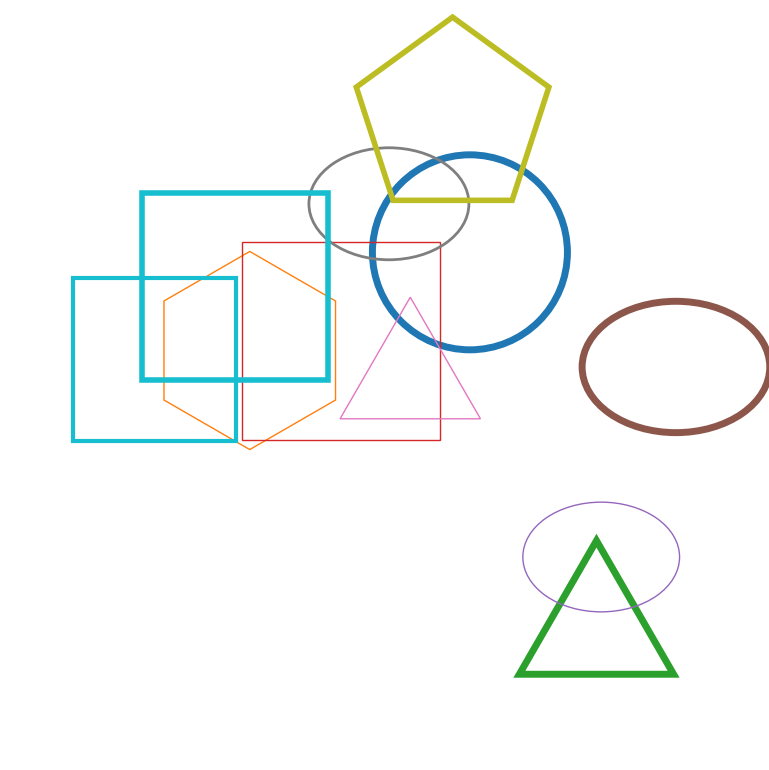[{"shape": "circle", "thickness": 2.5, "radius": 0.63, "center": [0.61, 0.672]}, {"shape": "hexagon", "thickness": 0.5, "radius": 0.64, "center": [0.324, 0.545]}, {"shape": "triangle", "thickness": 2.5, "radius": 0.58, "center": [0.775, 0.182]}, {"shape": "square", "thickness": 0.5, "radius": 0.64, "center": [0.442, 0.557]}, {"shape": "oval", "thickness": 0.5, "radius": 0.51, "center": [0.781, 0.277]}, {"shape": "oval", "thickness": 2.5, "radius": 0.61, "center": [0.878, 0.523]}, {"shape": "triangle", "thickness": 0.5, "radius": 0.53, "center": [0.533, 0.509]}, {"shape": "oval", "thickness": 1, "radius": 0.52, "center": [0.505, 0.735]}, {"shape": "pentagon", "thickness": 2, "radius": 0.66, "center": [0.588, 0.846]}, {"shape": "square", "thickness": 1.5, "radius": 0.53, "center": [0.2, 0.533]}, {"shape": "square", "thickness": 2, "radius": 0.61, "center": [0.305, 0.628]}]